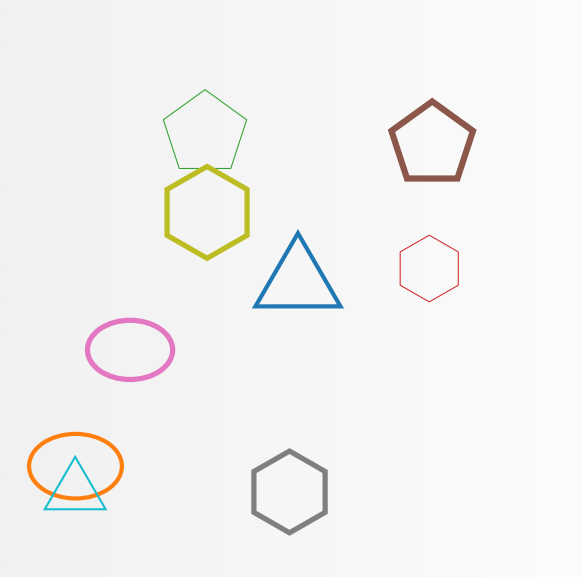[{"shape": "triangle", "thickness": 2, "radius": 0.42, "center": [0.513, 0.511]}, {"shape": "oval", "thickness": 2, "radius": 0.4, "center": [0.13, 0.192]}, {"shape": "pentagon", "thickness": 0.5, "radius": 0.38, "center": [0.353, 0.768]}, {"shape": "hexagon", "thickness": 0.5, "radius": 0.29, "center": [0.738, 0.534]}, {"shape": "pentagon", "thickness": 3, "radius": 0.37, "center": [0.744, 0.75]}, {"shape": "oval", "thickness": 2.5, "radius": 0.37, "center": [0.224, 0.393]}, {"shape": "hexagon", "thickness": 2.5, "radius": 0.35, "center": [0.498, 0.147]}, {"shape": "hexagon", "thickness": 2.5, "radius": 0.4, "center": [0.356, 0.631]}, {"shape": "triangle", "thickness": 1, "radius": 0.3, "center": [0.129, 0.148]}]